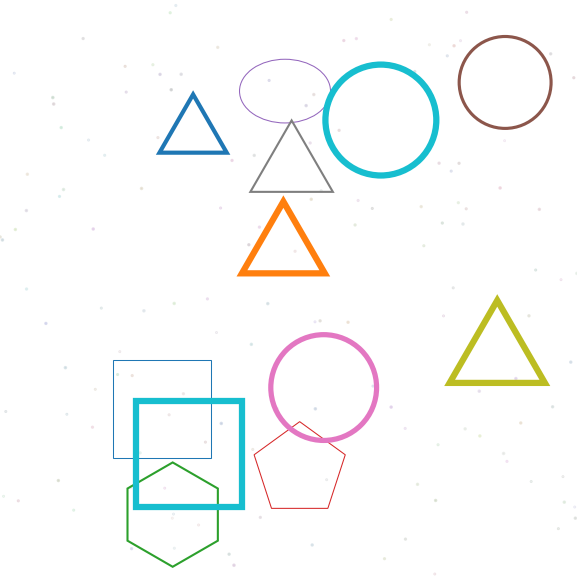[{"shape": "triangle", "thickness": 2, "radius": 0.34, "center": [0.334, 0.768]}, {"shape": "square", "thickness": 0.5, "radius": 0.42, "center": [0.281, 0.291]}, {"shape": "triangle", "thickness": 3, "radius": 0.41, "center": [0.491, 0.567]}, {"shape": "hexagon", "thickness": 1, "radius": 0.45, "center": [0.299, 0.108]}, {"shape": "pentagon", "thickness": 0.5, "radius": 0.41, "center": [0.519, 0.186]}, {"shape": "oval", "thickness": 0.5, "radius": 0.39, "center": [0.494, 0.841]}, {"shape": "circle", "thickness": 1.5, "radius": 0.4, "center": [0.875, 0.856]}, {"shape": "circle", "thickness": 2.5, "radius": 0.46, "center": [0.561, 0.328]}, {"shape": "triangle", "thickness": 1, "radius": 0.41, "center": [0.505, 0.708]}, {"shape": "triangle", "thickness": 3, "radius": 0.48, "center": [0.861, 0.384]}, {"shape": "square", "thickness": 3, "radius": 0.46, "center": [0.328, 0.213]}, {"shape": "circle", "thickness": 3, "radius": 0.48, "center": [0.66, 0.791]}]